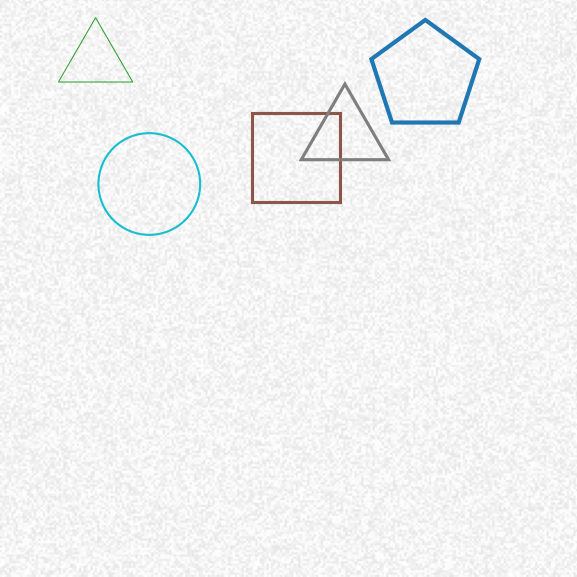[{"shape": "pentagon", "thickness": 2, "radius": 0.49, "center": [0.736, 0.866]}, {"shape": "triangle", "thickness": 0.5, "radius": 0.37, "center": [0.166, 0.894]}, {"shape": "square", "thickness": 1.5, "radius": 0.38, "center": [0.512, 0.726]}, {"shape": "triangle", "thickness": 1.5, "radius": 0.44, "center": [0.597, 0.766]}, {"shape": "circle", "thickness": 1, "radius": 0.44, "center": [0.259, 0.681]}]